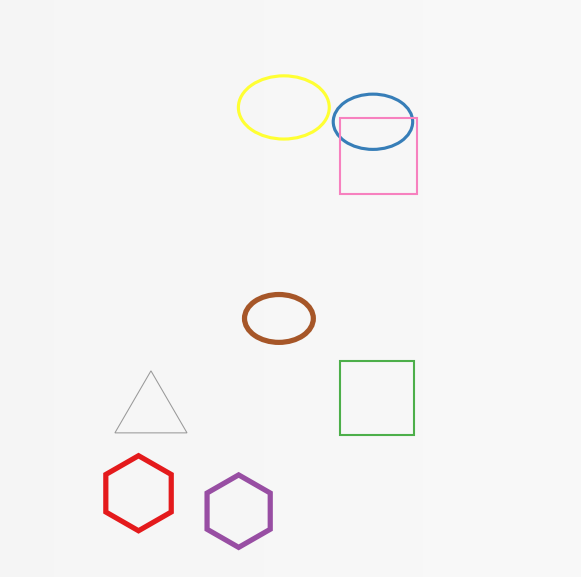[{"shape": "hexagon", "thickness": 2.5, "radius": 0.32, "center": [0.238, 0.145]}, {"shape": "oval", "thickness": 1.5, "radius": 0.34, "center": [0.642, 0.788]}, {"shape": "square", "thickness": 1, "radius": 0.32, "center": [0.649, 0.311]}, {"shape": "hexagon", "thickness": 2.5, "radius": 0.31, "center": [0.411, 0.114]}, {"shape": "oval", "thickness": 1.5, "radius": 0.39, "center": [0.488, 0.813]}, {"shape": "oval", "thickness": 2.5, "radius": 0.3, "center": [0.48, 0.448]}, {"shape": "square", "thickness": 1, "radius": 0.33, "center": [0.651, 0.73]}, {"shape": "triangle", "thickness": 0.5, "radius": 0.36, "center": [0.26, 0.285]}]